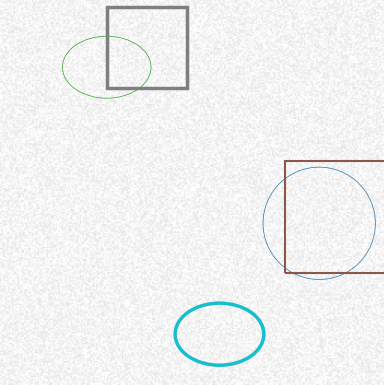[{"shape": "circle", "thickness": 0.5, "radius": 0.73, "center": [0.829, 0.42]}, {"shape": "oval", "thickness": 0.5, "radius": 0.57, "center": [0.277, 0.825]}, {"shape": "square", "thickness": 1.5, "radius": 0.72, "center": [0.884, 0.436]}, {"shape": "square", "thickness": 2.5, "radius": 0.52, "center": [0.382, 0.877]}, {"shape": "oval", "thickness": 2.5, "radius": 0.58, "center": [0.57, 0.132]}]